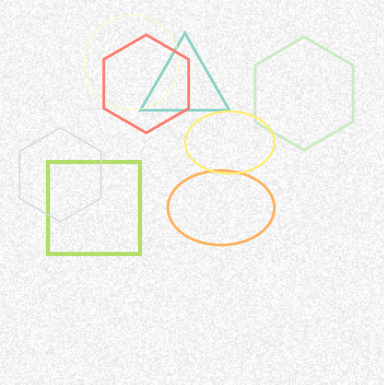[{"shape": "triangle", "thickness": 2, "radius": 0.67, "center": [0.48, 0.78]}, {"shape": "circle", "thickness": 0.5, "radius": 0.62, "center": [0.342, 0.838]}, {"shape": "hexagon", "thickness": 2, "radius": 0.64, "center": [0.38, 0.782]}, {"shape": "oval", "thickness": 2, "radius": 0.69, "center": [0.574, 0.46]}, {"shape": "square", "thickness": 3, "radius": 0.59, "center": [0.244, 0.46]}, {"shape": "hexagon", "thickness": 1, "radius": 0.61, "center": [0.157, 0.546]}, {"shape": "hexagon", "thickness": 2, "radius": 0.74, "center": [0.79, 0.757]}, {"shape": "oval", "thickness": 1.5, "radius": 0.58, "center": [0.597, 0.63]}]